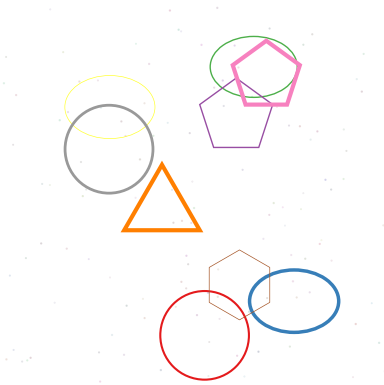[{"shape": "circle", "thickness": 1.5, "radius": 0.58, "center": [0.531, 0.129]}, {"shape": "oval", "thickness": 2.5, "radius": 0.58, "center": [0.764, 0.218]}, {"shape": "oval", "thickness": 1, "radius": 0.57, "center": [0.659, 0.826]}, {"shape": "pentagon", "thickness": 1, "radius": 0.5, "center": [0.614, 0.698]}, {"shape": "triangle", "thickness": 3, "radius": 0.57, "center": [0.421, 0.459]}, {"shape": "oval", "thickness": 0.5, "radius": 0.59, "center": [0.285, 0.722]}, {"shape": "hexagon", "thickness": 0.5, "radius": 0.45, "center": [0.622, 0.26]}, {"shape": "pentagon", "thickness": 3, "radius": 0.46, "center": [0.692, 0.802]}, {"shape": "circle", "thickness": 2, "radius": 0.57, "center": [0.283, 0.612]}]